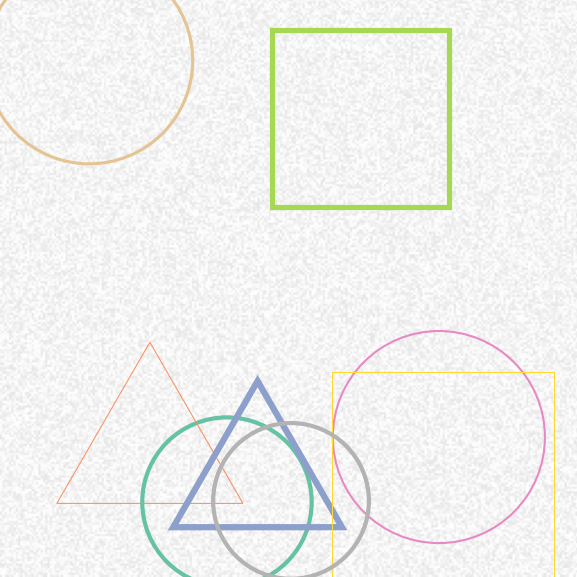[{"shape": "circle", "thickness": 2, "radius": 0.73, "center": [0.393, 0.13]}, {"shape": "triangle", "thickness": 0.5, "radius": 0.93, "center": [0.26, 0.22]}, {"shape": "triangle", "thickness": 3, "radius": 0.84, "center": [0.446, 0.171]}, {"shape": "circle", "thickness": 1, "radius": 0.92, "center": [0.76, 0.242]}, {"shape": "square", "thickness": 2.5, "radius": 0.77, "center": [0.624, 0.794]}, {"shape": "square", "thickness": 0.5, "radius": 0.96, "center": [0.767, 0.164]}, {"shape": "circle", "thickness": 1.5, "radius": 0.9, "center": [0.155, 0.895]}, {"shape": "circle", "thickness": 2, "radius": 0.67, "center": [0.504, 0.132]}]